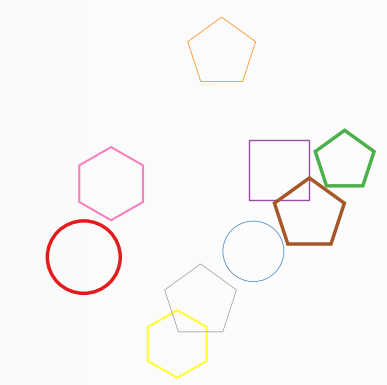[{"shape": "circle", "thickness": 2.5, "radius": 0.47, "center": [0.216, 0.332]}, {"shape": "circle", "thickness": 0.5, "radius": 0.39, "center": [0.654, 0.347]}, {"shape": "pentagon", "thickness": 2.5, "radius": 0.4, "center": [0.889, 0.582]}, {"shape": "square", "thickness": 1, "radius": 0.39, "center": [0.72, 0.56]}, {"shape": "pentagon", "thickness": 0.5, "radius": 0.46, "center": [0.572, 0.863]}, {"shape": "hexagon", "thickness": 1.5, "radius": 0.44, "center": [0.457, 0.107]}, {"shape": "pentagon", "thickness": 2.5, "radius": 0.47, "center": [0.798, 0.443]}, {"shape": "hexagon", "thickness": 1.5, "radius": 0.48, "center": [0.287, 0.523]}, {"shape": "pentagon", "thickness": 0.5, "radius": 0.49, "center": [0.518, 0.217]}]